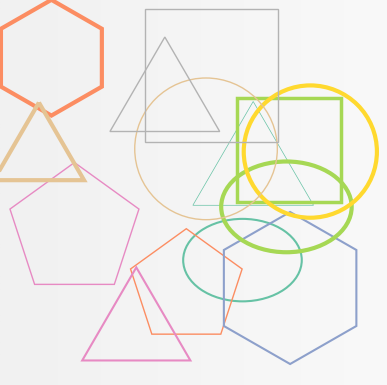[{"shape": "triangle", "thickness": 0.5, "radius": 0.9, "center": [0.653, 0.557]}, {"shape": "oval", "thickness": 1.5, "radius": 0.77, "center": [0.626, 0.324]}, {"shape": "hexagon", "thickness": 3, "radius": 0.75, "center": [0.133, 0.85]}, {"shape": "pentagon", "thickness": 1, "radius": 0.76, "center": [0.481, 0.255]}, {"shape": "hexagon", "thickness": 1.5, "radius": 0.99, "center": [0.749, 0.252]}, {"shape": "triangle", "thickness": 1.5, "radius": 0.81, "center": [0.352, 0.144]}, {"shape": "pentagon", "thickness": 1, "radius": 0.87, "center": [0.192, 0.403]}, {"shape": "square", "thickness": 2.5, "radius": 0.67, "center": [0.746, 0.611]}, {"shape": "oval", "thickness": 3, "radius": 0.84, "center": [0.739, 0.463]}, {"shape": "circle", "thickness": 3, "radius": 0.86, "center": [0.801, 0.606]}, {"shape": "triangle", "thickness": 3, "radius": 0.67, "center": [0.1, 0.599]}, {"shape": "circle", "thickness": 1, "radius": 0.92, "center": [0.532, 0.613]}, {"shape": "triangle", "thickness": 1, "radius": 0.82, "center": [0.425, 0.74]}, {"shape": "square", "thickness": 1, "radius": 0.86, "center": [0.546, 0.805]}]